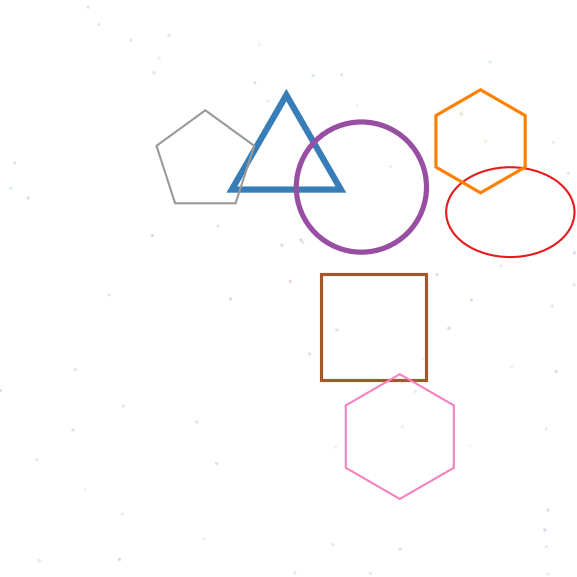[{"shape": "oval", "thickness": 1, "radius": 0.56, "center": [0.884, 0.632]}, {"shape": "triangle", "thickness": 3, "radius": 0.55, "center": [0.496, 0.725]}, {"shape": "circle", "thickness": 2.5, "radius": 0.56, "center": [0.626, 0.675]}, {"shape": "hexagon", "thickness": 1.5, "radius": 0.45, "center": [0.832, 0.754]}, {"shape": "square", "thickness": 1.5, "radius": 0.46, "center": [0.647, 0.432]}, {"shape": "hexagon", "thickness": 1, "radius": 0.54, "center": [0.692, 0.243]}, {"shape": "pentagon", "thickness": 1, "radius": 0.45, "center": [0.356, 0.719]}]